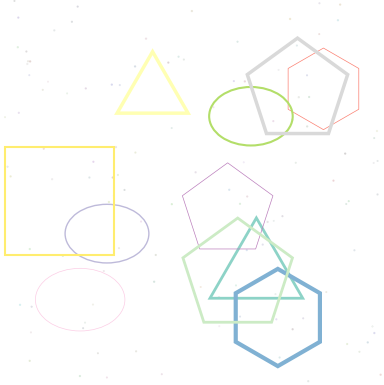[{"shape": "triangle", "thickness": 2, "radius": 0.7, "center": [0.666, 0.295]}, {"shape": "triangle", "thickness": 2.5, "radius": 0.53, "center": [0.396, 0.759]}, {"shape": "oval", "thickness": 1, "radius": 0.54, "center": [0.278, 0.393]}, {"shape": "hexagon", "thickness": 0.5, "radius": 0.53, "center": [0.84, 0.769]}, {"shape": "hexagon", "thickness": 3, "radius": 0.63, "center": [0.722, 0.175]}, {"shape": "oval", "thickness": 1.5, "radius": 0.54, "center": [0.652, 0.698]}, {"shape": "oval", "thickness": 0.5, "radius": 0.58, "center": [0.208, 0.222]}, {"shape": "pentagon", "thickness": 2.5, "radius": 0.69, "center": [0.773, 0.764]}, {"shape": "pentagon", "thickness": 0.5, "radius": 0.62, "center": [0.591, 0.453]}, {"shape": "pentagon", "thickness": 2, "radius": 0.75, "center": [0.617, 0.284]}, {"shape": "square", "thickness": 1.5, "radius": 0.71, "center": [0.154, 0.478]}]